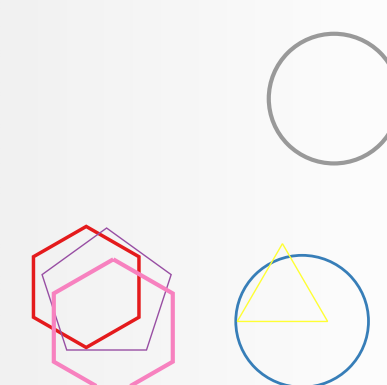[{"shape": "hexagon", "thickness": 2.5, "radius": 0.79, "center": [0.222, 0.255]}, {"shape": "circle", "thickness": 2, "radius": 0.86, "center": [0.78, 0.166]}, {"shape": "pentagon", "thickness": 1, "radius": 0.88, "center": [0.275, 0.233]}, {"shape": "triangle", "thickness": 1, "radius": 0.67, "center": [0.729, 0.232]}, {"shape": "hexagon", "thickness": 3, "radius": 0.89, "center": [0.292, 0.149]}, {"shape": "circle", "thickness": 3, "radius": 0.84, "center": [0.862, 0.744]}]